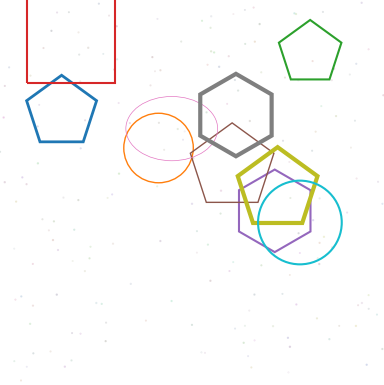[{"shape": "pentagon", "thickness": 2, "radius": 0.48, "center": [0.16, 0.709]}, {"shape": "circle", "thickness": 1, "radius": 0.45, "center": [0.412, 0.616]}, {"shape": "pentagon", "thickness": 1.5, "radius": 0.43, "center": [0.806, 0.863]}, {"shape": "square", "thickness": 1.5, "radius": 0.57, "center": [0.185, 0.899]}, {"shape": "hexagon", "thickness": 1.5, "radius": 0.54, "center": [0.714, 0.452]}, {"shape": "pentagon", "thickness": 1, "radius": 0.57, "center": [0.603, 0.567]}, {"shape": "oval", "thickness": 0.5, "radius": 0.6, "center": [0.446, 0.666]}, {"shape": "hexagon", "thickness": 3, "radius": 0.54, "center": [0.613, 0.701]}, {"shape": "pentagon", "thickness": 3, "radius": 0.54, "center": [0.721, 0.509]}, {"shape": "circle", "thickness": 1.5, "radius": 0.54, "center": [0.779, 0.422]}]